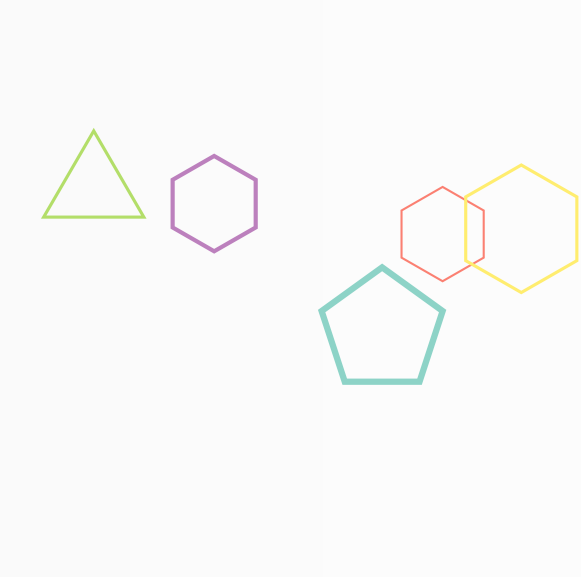[{"shape": "pentagon", "thickness": 3, "radius": 0.55, "center": [0.657, 0.427]}, {"shape": "hexagon", "thickness": 1, "radius": 0.41, "center": [0.761, 0.594]}, {"shape": "triangle", "thickness": 1.5, "radius": 0.5, "center": [0.161, 0.673]}, {"shape": "hexagon", "thickness": 2, "radius": 0.41, "center": [0.368, 0.647]}, {"shape": "hexagon", "thickness": 1.5, "radius": 0.55, "center": [0.897, 0.603]}]